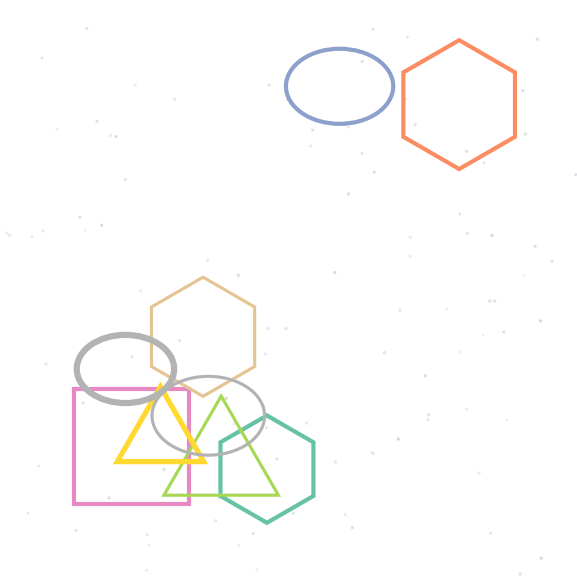[{"shape": "hexagon", "thickness": 2, "radius": 0.46, "center": [0.462, 0.187]}, {"shape": "hexagon", "thickness": 2, "radius": 0.56, "center": [0.795, 0.818]}, {"shape": "oval", "thickness": 2, "radius": 0.46, "center": [0.588, 0.85]}, {"shape": "square", "thickness": 2, "radius": 0.5, "center": [0.227, 0.226]}, {"shape": "triangle", "thickness": 1.5, "radius": 0.57, "center": [0.383, 0.199]}, {"shape": "triangle", "thickness": 2.5, "radius": 0.43, "center": [0.278, 0.243]}, {"shape": "hexagon", "thickness": 1.5, "radius": 0.52, "center": [0.352, 0.416]}, {"shape": "oval", "thickness": 1.5, "radius": 0.49, "center": [0.361, 0.279]}, {"shape": "oval", "thickness": 3, "radius": 0.42, "center": [0.217, 0.36]}]